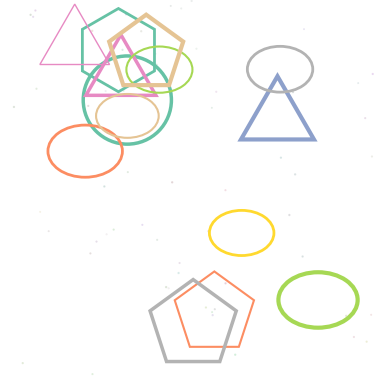[{"shape": "circle", "thickness": 2.5, "radius": 0.57, "center": [0.331, 0.74]}, {"shape": "hexagon", "thickness": 2, "radius": 0.54, "center": [0.308, 0.87]}, {"shape": "pentagon", "thickness": 1.5, "radius": 0.54, "center": [0.557, 0.187]}, {"shape": "oval", "thickness": 2, "radius": 0.48, "center": [0.221, 0.607]}, {"shape": "triangle", "thickness": 3, "radius": 0.55, "center": [0.721, 0.693]}, {"shape": "triangle", "thickness": 1, "radius": 0.52, "center": [0.194, 0.885]}, {"shape": "triangle", "thickness": 2.5, "radius": 0.52, "center": [0.314, 0.805]}, {"shape": "oval", "thickness": 1.5, "radius": 0.43, "center": [0.414, 0.819]}, {"shape": "oval", "thickness": 3, "radius": 0.51, "center": [0.826, 0.221]}, {"shape": "oval", "thickness": 2, "radius": 0.42, "center": [0.628, 0.395]}, {"shape": "oval", "thickness": 1.5, "radius": 0.41, "center": [0.331, 0.699]}, {"shape": "pentagon", "thickness": 3, "radius": 0.51, "center": [0.38, 0.861]}, {"shape": "pentagon", "thickness": 2.5, "radius": 0.59, "center": [0.502, 0.156]}, {"shape": "oval", "thickness": 2, "radius": 0.42, "center": [0.727, 0.82]}]